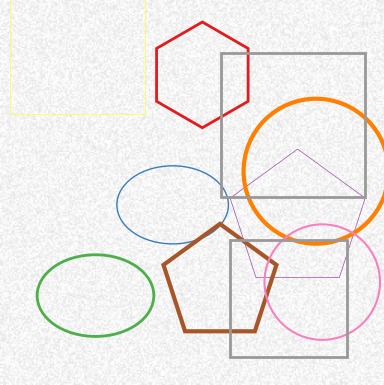[{"shape": "hexagon", "thickness": 2, "radius": 0.69, "center": [0.526, 0.806]}, {"shape": "oval", "thickness": 1, "radius": 0.72, "center": [0.448, 0.468]}, {"shape": "oval", "thickness": 2, "radius": 0.76, "center": [0.248, 0.232]}, {"shape": "pentagon", "thickness": 0.5, "radius": 0.92, "center": [0.773, 0.428]}, {"shape": "circle", "thickness": 3, "radius": 0.94, "center": [0.821, 0.555]}, {"shape": "square", "thickness": 0.5, "radius": 0.88, "center": [0.201, 0.88]}, {"shape": "pentagon", "thickness": 3, "radius": 0.77, "center": [0.571, 0.264]}, {"shape": "circle", "thickness": 1.5, "radius": 0.75, "center": [0.837, 0.267]}, {"shape": "square", "thickness": 2, "radius": 0.76, "center": [0.749, 0.225]}, {"shape": "square", "thickness": 2, "radius": 0.94, "center": [0.761, 0.676]}]